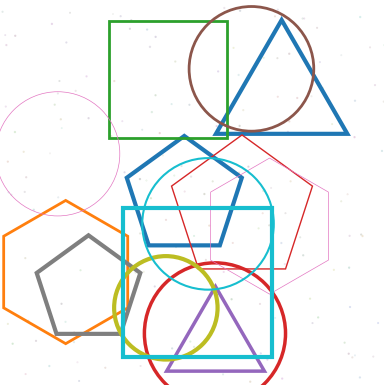[{"shape": "pentagon", "thickness": 3, "radius": 0.79, "center": [0.479, 0.49]}, {"shape": "triangle", "thickness": 3, "radius": 0.99, "center": [0.732, 0.751]}, {"shape": "hexagon", "thickness": 2, "radius": 0.93, "center": [0.171, 0.293]}, {"shape": "square", "thickness": 2, "radius": 0.76, "center": [0.436, 0.792]}, {"shape": "circle", "thickness": 2.5, "radius": 0.92, "center": [0.558, 0.134]}, {"shape": "pentagon", "thickness": 1, "radius": 0.96, "center": [0.629, 0.457]}, {"shape": "triangle", "thickness": 2.5, "radius": 0.73, "center": [0.56, 0.109]}, {"shape": "circle", "thickness": 2, "radius": 0.81, "center": [0.653, 0.821]}, {"shape": "hexagon", "thickness": 0.5, "radius": 0.88, "center": [0.7, 0.413]}, {"shape": "circle", "thickness": 0.5, "radius": 0.81, "center": [0.15, 0.6]}, {"shape": "pentagon", "thickness": 3, "radius": 0.71, "center": [0.23, 0.247]}, {"shape": "circle", "thickness": 3, "radius": 0.67, "center": [0.431, 0.2]}, {"shape": "square", "thickness": 3, "radius": 0.97, "center": [0.513, 0.266]}, {"shape": "circle", "thickness": 1.5, "radius": 0.85, "center": [0.54, 0.418]}]